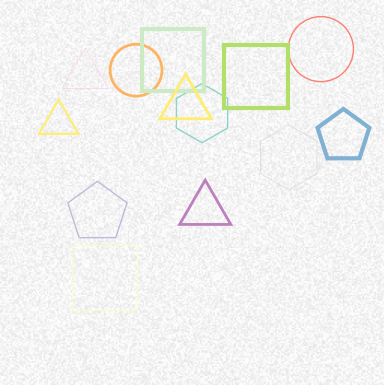[{"shape": "hexagon", "thickness": 1, "radius": 0.38, "center": [0.525, 0.706]}, {"shape": "square", "thickness": 0.5, "radius": 0.42, "center": [0.271, 0.278]}, {"shape": "pentagon", "thickness": 1, "radius": 0.4, "center": [0.253, 0.448]}, {"shape": "circle", "thickness": 1, "radius": 0.42, "center": [0.834, 0.872]}, {"shape": "pentagon", "thickness": 3, "radius": 0.35, "center": [0.892, 0.646]}, {"shape": "circle", "thickness": 2, "radius": 0.34, "center": [0.353, 0.818]}, {"shape": "square", "thickness": 3, "radius": 0.41, "center": [0.665, 0.802]}, {"shape": "triangle", "thickness": 0.5, "radius": 0.35, "center": [0.221, 0.805]}, {"shape": "hexagon", "thickness": 0.5, "radius": 0.42, "center": [0.75, 0.591]}, {"shape": "triangle", "thickness": 2, "radius": 0.38, "center": [0.533, 0.455]}, {"shape": "square", "thickness": 3, "radius": 0.4, "center": [0.45, 0.844]}, {"shape": "triangle", "thickness": 1.5, "radius": 0.3, "center": [0.153, 0.682]}, {"shape": "triangle", "thickness": 2, "radius": 0.39, "center": [0.482, 0.73]}]